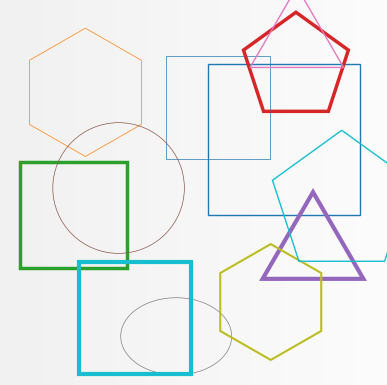[{"shape": "square", "thickness": 0.5, "radius": 0.67, "center": [0.564, 0.72]}, {"shape": "square", "thickness": 1, "radius": 0.98, "center": [0.733, 0.638]}, {"shape": "hexagon", "thickness": 0.5, "radius": 0.83, "center": [0.22, 0.76]}, {"shape": "square", "thickness": 2.5, "radius": 0.69, "center": [0.19, 0.442]}, {"shape": "pentagon", "thickness": 2.5, "radius": 0.71, "center": [0.764, 0.826]}, {"shape": "triangle", "thickness": 3, "radius": 0.75, "center": [0.808, 0.351]}, {"shape": "circle", "thickness": 0.5, "radius": 0.85, "center": [0.306, 0.512]}, {"shape": "triangle", "thickness": 1, "radius": 0.7, "center": [0.766, 0.894]}, {"shape": "oval", "thickness": 0.5, "radius": 0.72, "center": [0.455, 0.126]}, {"shape": "hexagon", "thickness": 1.5, "radius": 0.75, "center": [0.699, 0.216]}, {"shape": "square", "thickness": 3, "radius": 0.73, "center": [0.349, 0.174]}, {"shape": "pentagon", "thickness": 1, "radius": 0.94, "center": [0.882, 0.474]}]